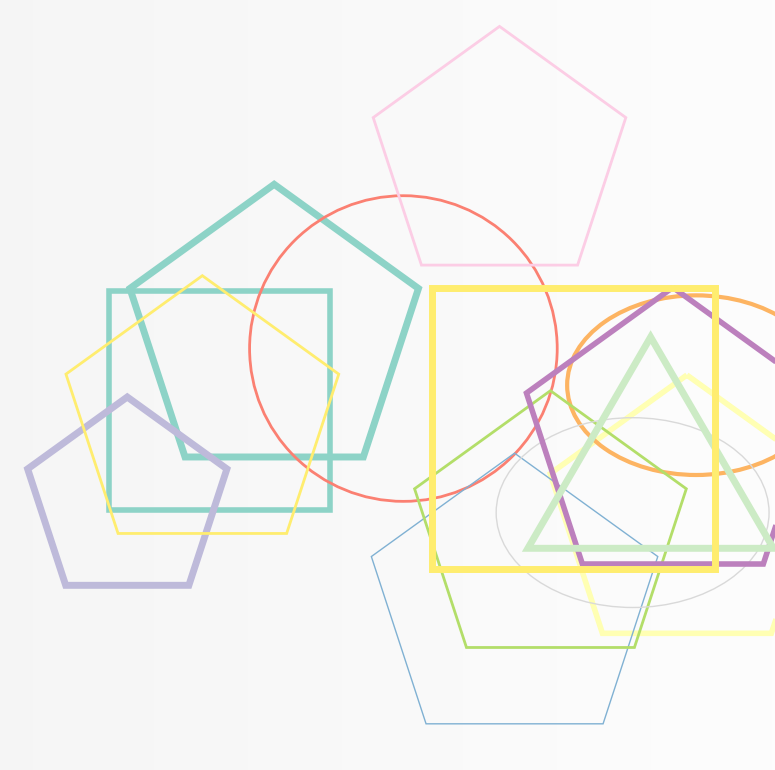[{"shape": "square", "thickness": 2, "radius": 0.71, "center": [0.284, 0.48]}, {"shape": "pentagon", "thickness": 2.5, "radius": 0.98, "center": [0.354, 0.565]}, {"shape": "pentagon", "thickness": 2, "radius": 0.93, "center": [0.886, 0.328]}, {"shape": "pentagon", "thickness": 2.5, "radius": 0.68, "center": [0.164, 0.349]}, {"shape": "circle", "thickness": 1, "radius": 0.99, "center": [0.521, 0.547]}, {"shape": "pentagon", "thickness": 0.5, "radius": 0.97, "center": [0.664, 0.217]}, {"shape": "oval", "thickness": 1.5, "radius": 0.83, "center": [0.898, 0.5]}, {"shape": "pentagon", "thickness": 1, "radius": 0.92, "center": [0.71, 0.308]}, {"shape": "pentagon", "thickness": 1, "radius": 0.86, "center": [0.645, 0.794]}, {"shape": "oval", "thickness": 0.5, "radius": 0.88, "center": [0.816, 0.334]}, {"shape": "pentagon", "thickness": 2, "radius": 0.99, "center": [0.868, 0.428]}, {"shape": "triangle", "thickness": 2.5, "radius": 0.91, "center": [0.84, 0.379]}, {"shape": "pentagon", "thickness": 1, "radius": 0.93, "center": [0.261, 0.457]}, {"shape": "square", "thickness": 2.5, "radius": 0.91, "center": [0.74, 0.444]}]